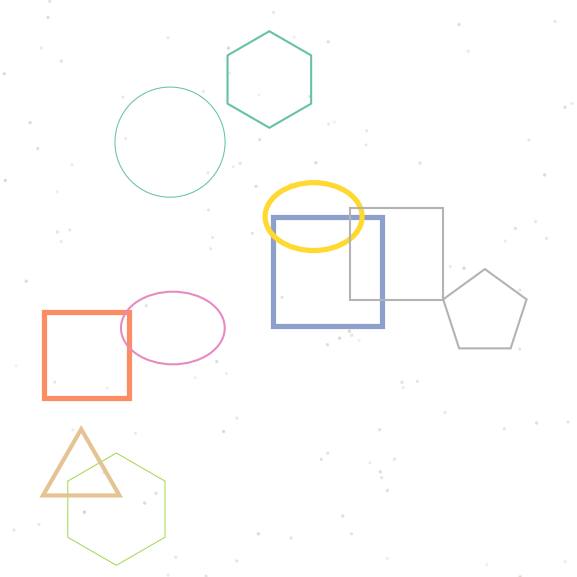[{"shape": "circle", "thickness": 0.5, "radius": 0.48, "center": [0.294, 0.753]}, {"shape": "hexagon", "thickness": 1, "radius": 0.42, "center": [0.466, 0.861]}, {"shape": "square", "thickness": 2.5, "radius": 0.37, "center": [0.15, 0.385]}, {"shape": "square", "thickness": 2.5, "radius": 0.47, "center": [0.567, 0.529]}, {"shape": "oval", "thickness": 1, "radius": 0.45, "center": [0.299, 0.431]}, {"shape": "hexagon", "thickness": 0.5, "radius": 0.49, "center": [0.202, 0.117]}, {"shape": "oval", "thickness": 2.5, "radius": 0.42, "center": [0.543, 0.624]}, {"shape": "triangle", "thickness": 2, "radius": 0.38, "center": [0.141, 0.179]}, {"shape": "square", "thickness": 1, "radius": 0.4, "center": [0.686, 0.56]}, {"shape": "pentagon", "thickness": 1, "radius": 0.38, "center": [0.84, 0.457]}]